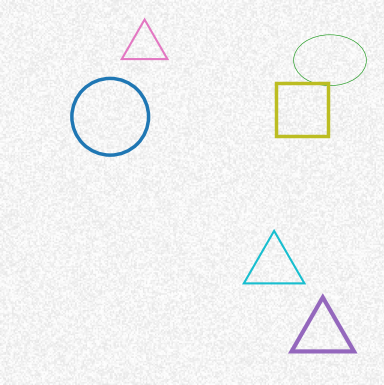[{"shape": "circle", "thickness": 2.5, "radius": 0.5, "center": [0.286, 0.697]}, {"shape": "oval", "thickness": 0.5, "radius": 0.47, "center": [0.857, 0.844]}, {"shape": "triangle", "thickness": 3, "radius": 0.47, "center": [0.838, 0.134]}, {"shape": "triangle", "thickness": 1.5, "radius": 0.34, "center": [0.376, 0.881]}, {"shape": "square", "thickness": 2.5, "radius": 0.34, "center": [0.784, 0.716]}, {"shape": "triangle", "thickness": 1.5, "radius": 0.45, "center": [0.712, 0.309]}]